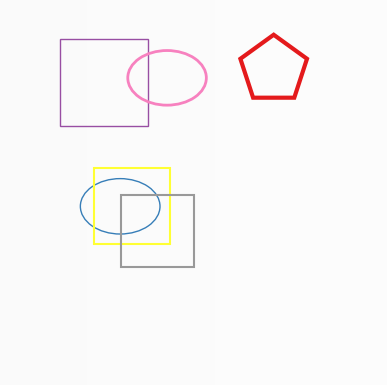[{"shape": "pentagon", "thickness": 3, "radius": 0.45, "center": [0.706, 0.819]}, {"shape": "oval", "thickness": 1, "radius": 0.51, "center": [0.31, 0.464]}, {"shape": "square", "thickness": 1, "radius": 0.57, "center": [0.267, 0.787]}, {"shape": "square", "thickness": 1.5, "radius": 0.49, "center": [0.341, 0.464]}, {"shape": "oval", "thickness": 2, "radius": 0.51, "center": [0.431, 0.798]}, {"shape": "square", "thickness": 1.5, "radius": 0.47, "center": [0.406, 0.399]}]